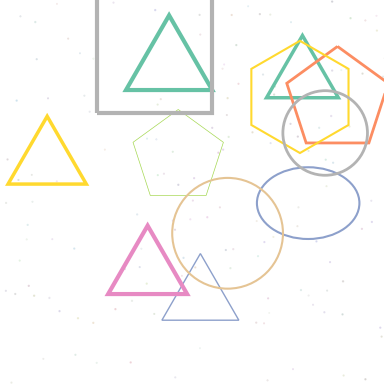[{"shape": "triangle", "thickness": 2.5, "radius": 0.54, "center": [0.786, 0.8]}, {"shape": "triangle", "thickness": 3, "radius": 0.65, "center": [0.439, 0.831]}, {"shape": "pentagon", "thickness": 2, "radius": 0.69, "center": [0.877, 0.741]}, {"shape": "triangle", "thickness": 1, "radius": 0.58, "center": [0.52, 0.226]}, {"shape": "oval", "thickness": 1.5, "radius": 0.67, "center": [0.8, 0.472]}, {"shape": "triangle", "thickness": 3, "radius": 0.59, "center": [0.383, 0.295]}, {"shape": "pentagon", "thickness": 0.5, "radius": 0.62, "center": [0.463, 0.592]}, {"shape": "triangle", "thickness": 2.5, "radius": 0.59, "center": [0.123, 0.581]}, {"shape": "hexagon", "thickness": 1.5, "radius": 0.73, "center": [0.779, 0.748]}, {"shape": "circle", "thickness": 1.5, "radius": 0.72, "center": [0.591, 0.394]}, {"shape": "square", "thickness": 3, "radius": 0.75, "center": [0.401, 0.857]}, {"shape": "circle", "thickness": 2, "radius": 0.55, "center": [0.845, 0.655]}]